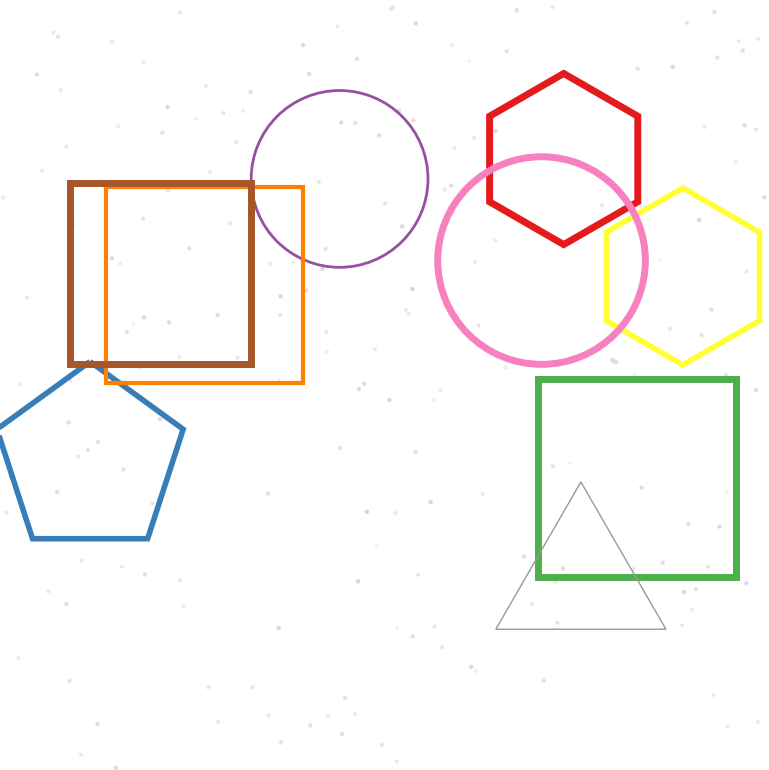[{"shape": "hexagon", "thickness": 2.5, "radius": 0.56, "center": [0.732, 0.793]}, {"shape": "pentagon", "thickness": 2, "radius": 0.64, "center": [0.117, 0.403]}, {"shape": "square", "thickness": 2.5, "radius": 0.64, "center": [0.827, 0.379]}, {"shape": "circle", "thickness": 1, "radius": 0.57, "center": [0.441, 0.768]}, {"shape": "square", "thickness": 1.5, "radius": 0.64, "center": [0.265, 0.63]}, {"shape": "hexagon", "thickness": 2, "radius": 0.57, "center": [0.887, 0.641]}, {"shape": "square", "thickness": 2.5, "radius": 0.59, "center": [0.208, 0.645]}, {"shape": "circle", "thickness": 2.5, "radius": 0.67, "center": [0.703, 0.662]}, {"shape": "triangle", "thickness": 0.5, "radius": 0.64, "center": [0.754, 0.247]}]